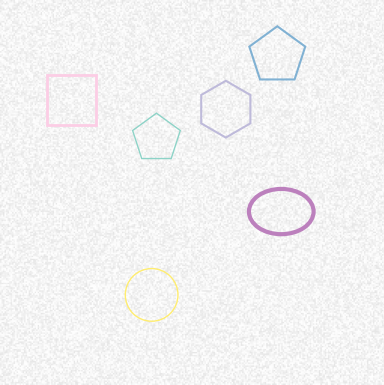[{"shape": "pentagon", "thickness": 1, "radius": 0.33, "center": [0.406, 0.641]}, {"shape": "hexagon", "thickness": 1.5, "radius": 0.37, "center": [0.586, 0.716]}, {"shape": "pentagon", "thickness": 1.5, "radius": 0.38, "center": [0.72, 0.855]}, {"shape": "square", "thickness": 2, "radius": 0.32, "center": [0.186, 0.74]}, {"shape": "oval", "thickness": 3, "radius": 0.42, "center": [0.731, 0.45]}, {"shape": "circle", "thickness": 1, "radius": 0.34, "center": [0.394, 0.234]}]